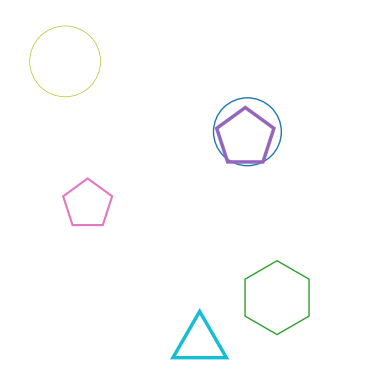[{"shape": "circle", "thickness": 1, "radius": 0.44, "center": [0.643, 0.658]}, {"shape": "hexagon", "thickness": 1, "radius": 0.48, "center": [0.72, 0.227]}, {"shape": "pentagon", "thickness": 2.5, "radius": 0.39, "center": [0.637, 0.643]}, {"shape": "pentagon", "thickness": 1.5, "radius": 0.33, "center": [0.228, 0.47]}, {"shape": "circle", "thickness": 0.5, "radius": 0.46, "center": [0.169, 0.841]}, {"shape": "triangle", "thickness": 2.5, "radius": 0.4, "center": [0.519, 0.111]}]